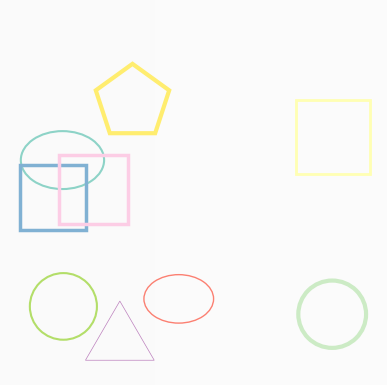[{"shape": "oval", "thickness": 1.5, "radius": 0.54, "center": [0.161, 0.584]}, {"shape": "square", "thickness": 2, "radius": 0.48, "center": [0.86, 0.644]}, {"shape": "oval", "thickness": 1, "radius": 0.45, "center": [0.461, 0.224]}, {"shape": "square", "thickness": 2.5, "radius": 0.43, "center": [0.136, 0.487]}, {"shape": "circle", "thickness": 1.5, "radius": 0.43, "center": [0.164, 0.204]}, {"shape": "square", "thickness": 2.5, "radius": 0.45, "center": [0.242, 0.508]}, {"shape": "triangle", "thickness": 0.5, "radius": 0.51, "center": [0.309, 0.116]}, {"shape": "circle", "thickness": 3, "radius": 0.44, "center": [0.857, 0.184]}, {"shape": "pentagon", "thickness": 3, "radius": 0.5, "center": [0.342, 0.735]}]